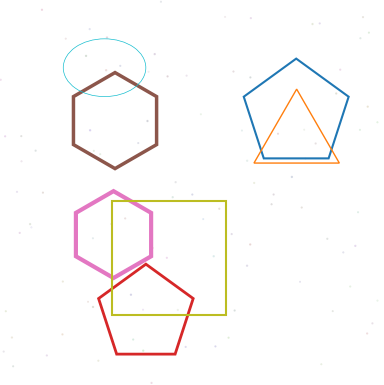[{"shape": "pentagon", "thickness": 1.5, "radius": 0.72, "center": [0.769, 0.704]}, {"shape": "triangle", "thickness": 1, "radius": 0.64, "center": [0.771, 0.64]}, {"shape": "pentagon", "thickness": 2, "radius": 0.65, "center": [0.379, 0.185]}, {"shape": "hexagon", "thickness": 2.5, "radius": 0.62, "center": [0.299, 0.687]}, {"shape": "hexagon", "thickness": 3, "radius": 0.56, "center": [0.295, 0.391]}, {"shape": "square", "thickness": 1.5, "radius": 0.74, "center": [0.439, 0.33]}, {"shape": "oval", "thickness": 0.5, "radius": 0.54, "center": [0.272, 0.824]}]